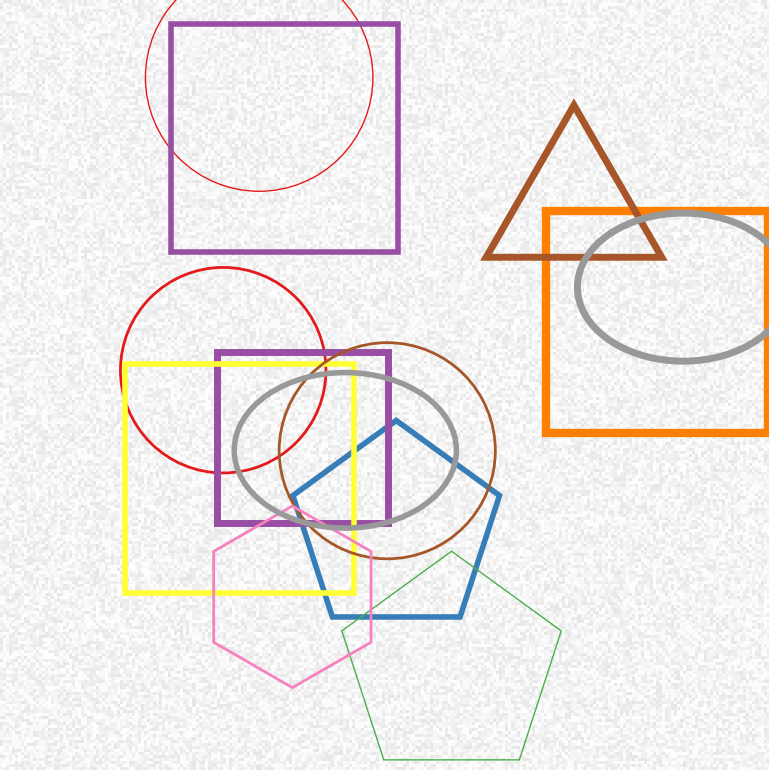[{"shape": "circle", "thickness": 1, "radius": 0.67, "center": [0.29, 0.519]}, {"shape": "circle", "thickness": 0.5, "radius": 0.74, "center": [0.337, 0.899]}, {"shape": "pentagon", "thickness": 2, "radius": 0.71, "center": [0.515, 0.313]}, {"shape": "pentagon", "thickness": 0.5, "radius": 0.75, "center": [0.586, 0.134]}, {"shape": "square", "thickness": 2, "radius": 0.74, "center": [0.37, 0.821]}, {"shape": "square", "thickness": 2.5, "radius": 0.56, "center": [0.393, 0.432]}, {"shape": "square", "thickness": 3, "radius": 0.72, "center": [0.853, 0.582]}, {"shape": "square", "thickness": 2, "radius": 0.74, "center": [0.311, 0.379]}, {"shape": "triangle", "thickness": 2.5, "radius": 0.66, "center": [0.745, 0.732]}, {"shape": "circle", "thickness": 1, "radius": 0.7, "center": [0.503, 0.415]}, {"shape": "hexagon", "thickness": 1, "radius": 0.59, "center": [0.38, 0.225]}, {"shape": "oval", "thickness": 2.5, "radius": 0.69, "center": [0.887, 0.627]}, {"shape": "oval", "thickness": 2, "radius": 0.72, "center": [0.448, 0.415]}]